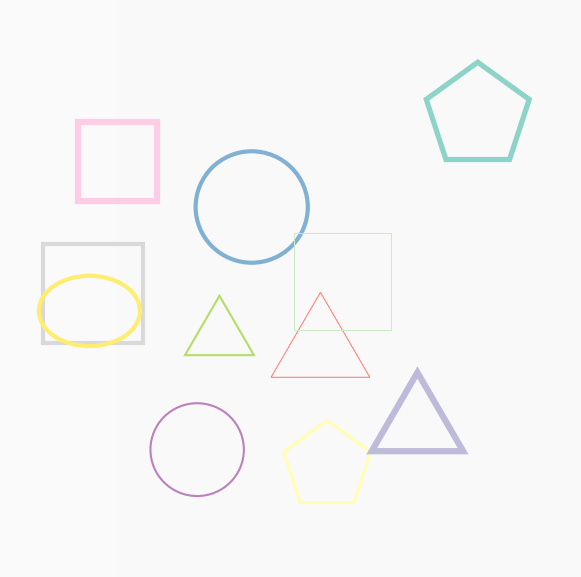[{"shape": "pentagon", "thickness": 2.5, "radius": 0.47, "center": [0.822, 0.798]}, {"shape": "pentagon", "thickness": 1.5, "radius": 0.39, "center": [0.563, 0.192]}, {"shape": "triangle", "thickness": 3, "radius": 0.45, "center": [0.718, 0.263]}, {"shape": "triangle", "thickness": 0.5, "radius": 0.49, "center": [0.551, 0.395]}, {"shape": "circle", "thickness": 2, "radius": 0.48, "center": [0.433, 0.641]}, {"shape": "triangle", "thickness": 1, "radius": 0.34, "center": [0.378, 0.418]}, {"shape": "square", "thickness": 3, "radius": 0.34, "center": [0.202, 0.72]}, {"shape": "square", "thickness": 2, "radius": 0.43, "center": [0.16, 0.491]}, {"shape": "circle", "thickness": 1, "radius": 0.4, "center": [0.339, 0.221]}, {"shape": "square", "thickness": 0.5, "radius": 0.42, "center": [0.59, 0.511]}, {"shape": "oval", "thickness": 2, "radius": 0.43, "center": [0.154, 0.461]}]